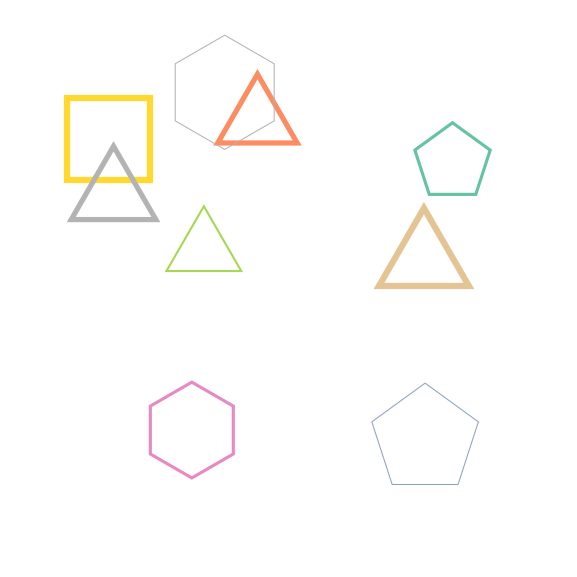[{"shape": "pentagon", "thickness": 1.5, "radius": 0.34, "center": [0.784, 0.718]}, {"shape": "triangle", "thickness": 2.5, "radius": 0.4, "center": [0.446, 0.791]}, {"shape": "pentagon", "thickness": 0.5, "radius": 0.49, "center": [0.736, 0.239]}, {"shape": "hexagon", "thickness": 1.5, "radius": 0.41, "center": [0.332, 0.254]}, {"shape": "triangle", "thickness": 1, "radius": 0.37, "center": [0.353, 0.567]}, {"shape": "square", "thickness": 3, "radius": 0.36, "center": [0.187, 0.759]}, {"shape": "triangle", "thickness": 3, "radius": 0.45, "center": [0.734, 0.549]}, {"shape": "hexagon", "thickness": 0.5, "radius": 0.49, "center": [0.389, 0.839]}, {"shape": "triangle", "thickness": 2.5, "radius": 0.42, "center": [0.197, 0.661]}]